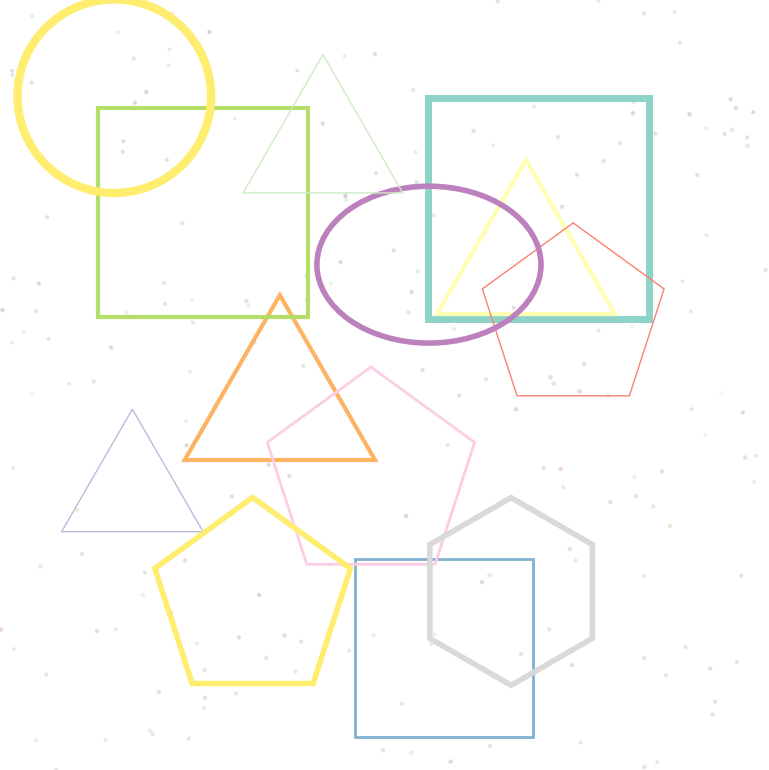[{"shape": "square", "thickness": 2.5, "radius": 0.72, "center": [0.699, 0.729]}, {"shape": "triangle", "thickness": 1.5, "radius": 0.67, "center": [0.683, 0.659]}, {"shape": "triangle", "thickness": 0.5, "radius": 0.53, "center": [0.172, 0.363]}, {"shape": "pentagon", "thickness": 0.5, "radius": 0.62, "center": [0.744, 0.586]}, {"shape": "square", "thickness": 1, "radius": 0.58, "center": [0.577, 0.158]}, {"shape": "triangle", "thickness": 1.5, "radius": 0.71, "center": [0.363, 0.474]}, {"shape": "square", "thickness": 1.5, "radius": 0.68, "center": [0.264, 0.724]}, {"shape": "pentagon", "thickness": 1, "radius": 0.71, "center": [0.482, 0.382]}, {"shape": "hexagon", "thickness": 2, "radius": 0.61, "center": [0.664, 0.232]}, {"shape": "oval", "thickness": 2, "radius": 0.73, "center": [0.557, 0.656]}, {"shape": "triangle", "thickness": 0.5, "radius": 0.6, "center": [0.419, 0.809]}, {"shape": "pentagon", "thickness": 2, "radius": 0.67, "center": [0.328, 0.22]}, {"shape": "circle", "thickness": 3, "radius": 0.63, "center": [0.148, 0.875]}]